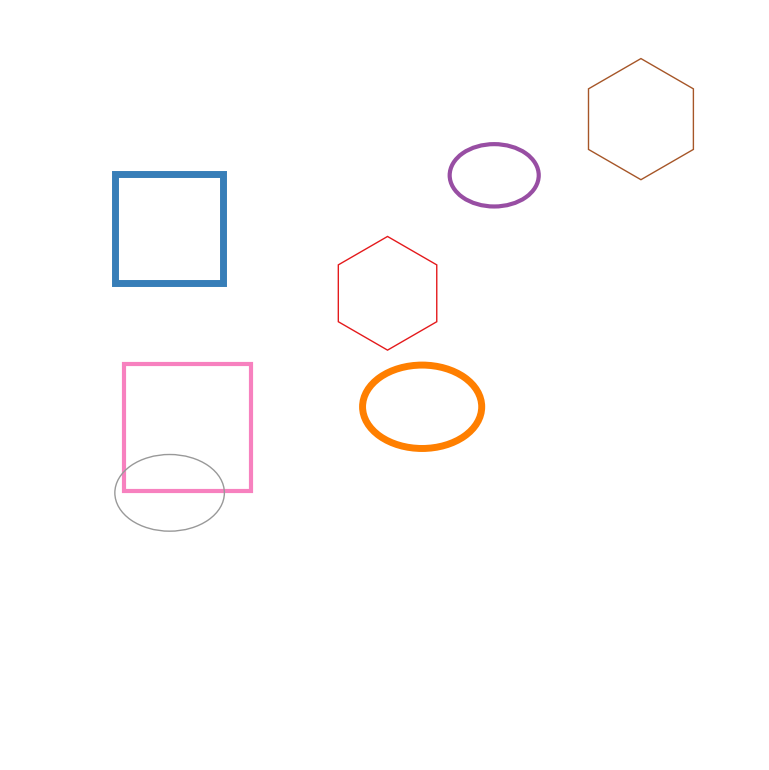[{"shape": "hexagon", "thickness": 0.5, "radius": 0.37, "center": [0.503, 0.619]}, {"shape": "square", "thickness": 2.5, "radius": 0.35, "center": [0.219, 0.703]}, {"shape": "oval", "thickness": 1.5, "radius": 0.29, "center": [0.642, 0.772]}, {"shape": "oval", "thickness": 2.5, "radius": 0.39, "center": [0.548, 0.472]}, {"shape": "hexagon", "thickness": 0.5, "radius": 0.39, "center": [0.832, 0.845]}, {"shape": "square", "thickness": 1.5, "radius": 0.41, "center": [0.244, 0.445]}, {"shape": "oval", "thickness": 0.5, "radius": 0.36, "center": [0.22, 0.36]}]